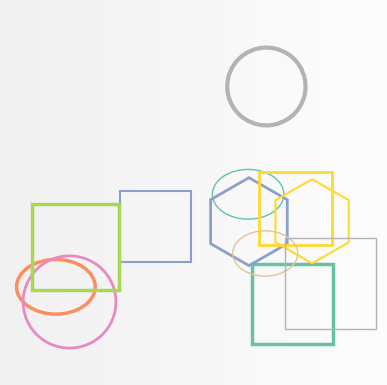[{"shape": "oval", "thickness": 1, "radius": 0.46, "center": [0.64, 0.495]}, {"shape": "square", "thickness": 2.5, "radius": 0.52, "center": [0.755, 0.211]}, {"shape": "oval", "thickness": 2.5, "radius": 0.51, "center": [0.144, 0.255]}, {"shape": "square", "thickness": 1.5, "radius": 0.46, "center": [0.401, 0.411]}, {"shape": "hexagon", "thickness": 2, "radius": 0.57, "center": [0.642, 0.424]}, {"shape": "circle", "thickness": 2, "radius": 0.6, "center": [0.179, 0.216]}, {"shape": "square", "thickness": 2.5, "radius": 0.56, "center": [0.195, 0.359]}, {"shape": "hexagon", "thickness": 1.5, "radius": 0.55, "center": [0.806, 0.425]}, {"shape": "square", "thickness": 2, "radius": 0.47, "center": [0.762, 0.459]}, {"shape": "oval", "thickness": 1, "radius": 0.42, "center": [0.684, 0.342]}, {"shape": "circle", "thickness": 3, "radius": 0.51, "center": [0.687, 0.775]}, {"shape": "square", "thickness": 1, "radius": 0.59, "center": [0.852, 0.264]}]